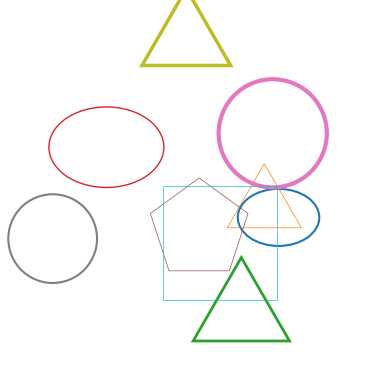[{"shape": "oval", "thickness": 1.5, "radius": 0.53, "center": [0.723, 0.435]}, {"shape": "triangle", "thickness": 0.5, "radius": 0.56, "center": [0.686, 0.464]}, {"shape": "triangle", "thickness": 2, "radius": 0.72, "center": [0.627, 0.187]}, {"shape": "oval", "thickness": 1, "radius": 0.75, "center": [0.276, 0.618]}, {"shape": "pentagon", "thickness": 0.5, "radius": 0.67, "center": [0.517, 0.404]}, {"shape": "circle", "thickness": 3, "radius": 0.7, "center": [0.708, 0.654]}, {"shape": "circle", "thickness": 1.5, "radius": 0.58, "center": [0.137, 0.38]}, {"shape": "triangle", "thickness": 2.5, "radius": 0.66, "center": [0.484, 0.896]}, {"shape": "square", "thickness": 0.5, "radius": 0.74, "center": [0.572, 0.369]}]